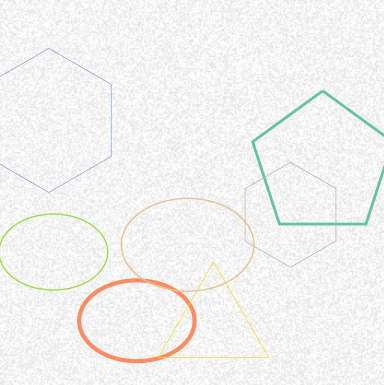[{"shape": "pentagon", "thickness": 2, "radius": 0.96, "center": [0.838, 0.573]}, {"shape": "oval", "thickness": 3, "radius": 0.75, "center": [0.356, 0.167]}, {"shape": "hexagon", "thickness": 0.5, "radius": 0.94, "center": [0.127, 0.687]}, {"shape": "oval", "thickness": 1, "radius": 0.71, "center": [0.139, 0.345]}, {"shape": "triangle", "thickness": 0.5, "radius": 0.83, "center": [0.555, 0.154]}, {"shape": "oval", "thickness": 1, "radius": 0.86, "center": [0.487, 0.364]}, {"shape": "hexagon", "thickness": 0.5, "radius": 0.68, "center": [0.755, 0.442]}]